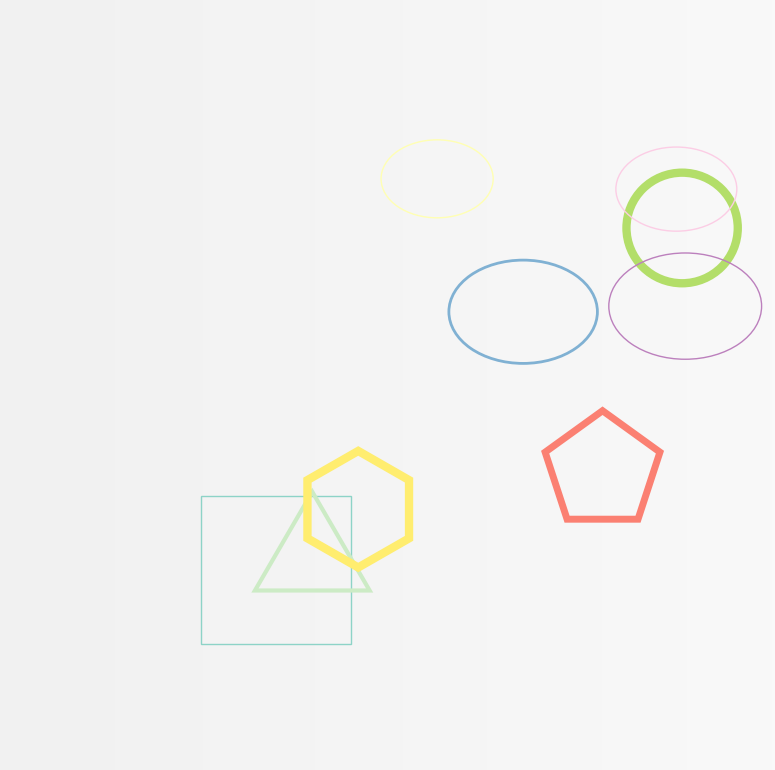[{"shape": "square", "thickness": 0.5, "radius": 0.48, "center": [0.356, 0.26]}, {"shape": "oval", "thickness": 0.5, "radius": 0.36, "center": [0.564, 0.768]}, {"shape": "pentagon", "thickness": 2.5, "radius": 0.39, "center": [0.777, 0.389]}, {"shape": "oval", "thickness": 1, "radius": 0.48, "center": [0.675, 0.595]}, {"shape": "circle", "thickness": 3, "radius": 0.36, "center": [0.88, 0.704]}, {"shape": "oval", "thickness": 0.5, "radius": 0.39, "center": [0.873, 0.754]}, {"shape": "oval", "thickness": 0.5, "radius": 0.49, "center": [0.884, 0.602]}, {"shape": "triangle", "thickness": 1.5, "radius": 0.43, "center": [0.403, 0.276]}, {"shape": "hexagon", "thickness": 3, "radius": 0.38, "center": [0.462, 0.339]}]